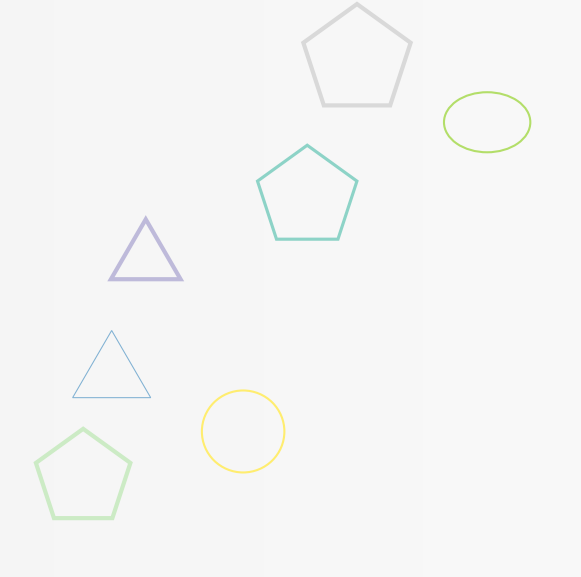[{"shape": "pentagon", "thickness": 1.5, "radius": 0.45, "center": [0.529, 0.658]}, {"shape": "triangle", "thickness": 2, "radius": 0.35, "center": [0.251, 0.55]}, {"shape": "triangle", "thickness": 0.5, "radius": 0.39, "center": [0.192, 0.349]}, {"shape": "oval", "thickness": 1, "radius": 0.37, "center": [0.838, 0.787]}, {"shape": "pentagon", "thickness": 2, "radius": 0.49, "center": [0.614, 0.895]}, {"shape": "pentagon", "thickness": 2, "radius": 0.43, "center": [0.143, 0.171]}, {"shape": "circle", "thickness": 1, "radius": 0.35, "center": [0.418, 0.252]}]